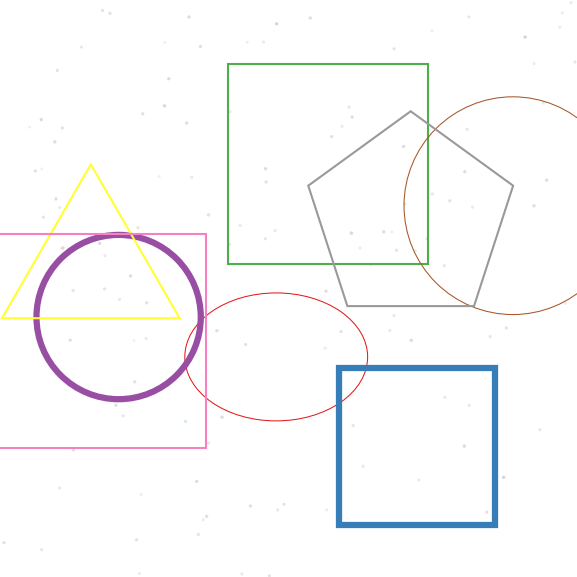[{"shape": "oval", "thickness": 0.5, "radius": 0.79, "center": [0.478, 0.381]}, {"shape": "square", "thickness": 3, "radius": 0.68, "center": [0.722, 0.226]}, {"shape": "square", "thickness": 1, "radius": 0.87, "center": [0.568, 0.715]}, {"shape": "circle", "thickness": 3, "radius": 0.71, "center": [0.205, 0.45]}, {"shape": "triangle", "thickness": 1, "radius": 0.89, "center": [0.157, 0.537]}, {"shape": "circle", "thickness": 0.5, "radius": 0.94, "center": [0.888, 0.643]}, {"shape": "square", "thickness": 1, "radius": 0.93, "center": [0.171, 0.408]}, {"shape": "pentagon", "thickness": 1, "radius": 0.93, "center": [0.711, 0.62]}]